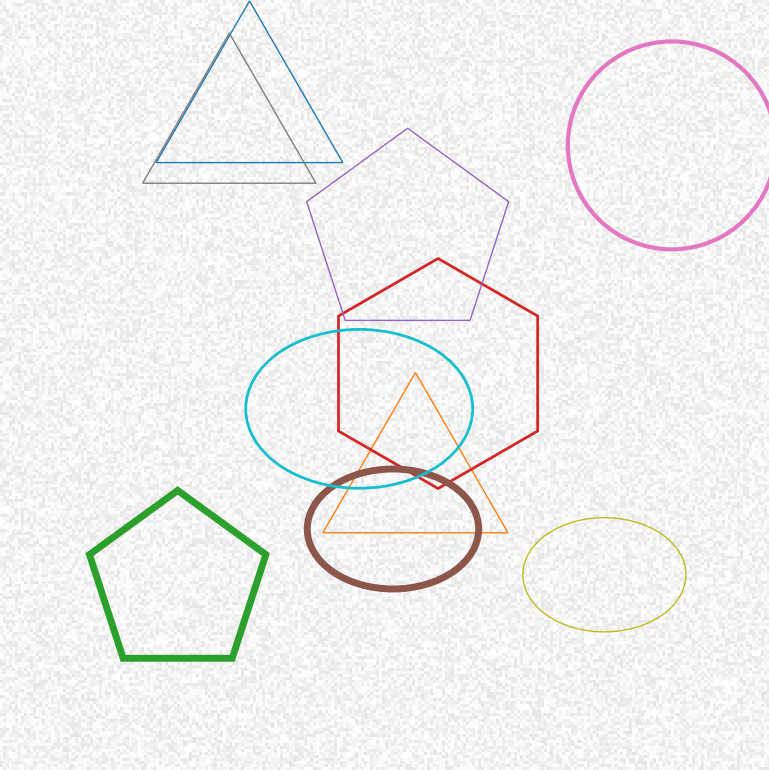[{"shape": "triangle", "thickness": 0.5, "radius": 0.7, "center": [0.324, 0.859]}, {"shape": "triangle", "thickness": 0.5, "radius": 0.69, "center": [0.54, 0.377]}, {"shape": "pentagon", "thickness": 2.5, "radius": 0.6, "center": [0.231, 0.243]}, {"shape": "hexagon", "thickness": 1, "radius": 0.75, "center": [0.569, 0.515]}, {"shape": "pentagon", "thickness": 0.5, "radius": 0.69, "center": [0.529, 0.695]}, {"shape": "oval", "thickness": 2.5, "radius": 0.56, "center": [0.51, 0.313]}, {"shape": "circle", "thickness": 1.5, "radius": 0.68, "center": [0.872, 0.811]}, {"shape": "triangle", "thickness": 0.5, "radius": 0.65, "center": [0.298, 0.827]}, {"shape": "oval", "thickness": 0.5, "radius": 0.53, "center": [0.785, 0.254]}, {"shape": "oval", "thickness": 1, "radius": 0.74, "center": [0.466, 0.469]}]